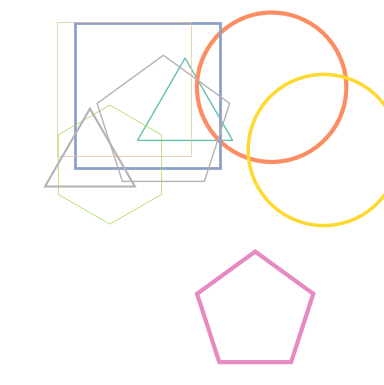[{"shape": "triangle", "thickness": 1, "radius": 0.71, "center": [0.481, 0.707]}, {"shape": "circle", "thickness": 3, "radius": 0.97, "center": [0.706, 0.773]}, {"shape": "square", "thickness": 2, "radius": 0.94, "center": [0.383, 0.751]}, {"shape": "pentagon", "thickness": 3, "radius": 0.79, "center": [0.663, 0.188]}, {"shape": "hexagon", "thickness": 0.5, "radius": 0.77, "center": [0.285, 0.572]}, {"shape": "circle", "thickness": 2.5, "radius": 0.98, "center": [0.841, 0.61]}, {"shape": "square", "thickness": 0.5, "radius": 0.87, "center": [0.322, 0.768]}, {"shape": "triangle", "thickness": 1.5, "radius": 0.67, "center": [0.234, 0.583]}, {"shape": "pentagon", "thickness": 1, "radius": 0.91, "center": [0.424, 0.675]}]